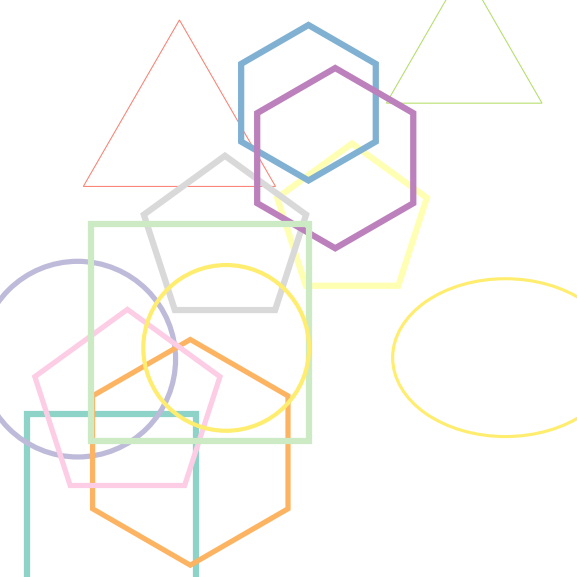[{"shape": "square", "thickness": 3, "radius": 0.73, "center": [0.193, 0.136]}, {"shape": "pentagon", "thickness": 3, "radius": 0.68, "center": [0.61, 0.614]}, {"shape": "circle", "thickness": 2.5, "radius": 0.85, "center": [0.135, 0.377]}, {"shape": "triangle", "thickness": 0.5, "radius": 0.96, "center": [0.311, 0.772]}, {"shape": "hexagon", "thickness": 3, "radius": 0.67, "center": [0.534, 0.821]}, {"shape": "hexagon", "thickness": 2.5, "radius": 0.98, "center": [0.33, 0.216]}, {"shape": "triangle", "thickness": 0.5, "radius": 0.78, "center": [0.804, 0.898]}, {"shape": "pentagon", "thickness": 2.5, "radius": 0.84, "center": [0.221, 0.295]}, {"shape": "pentagon", "thickness": 3, "radius": 0.74, "center": [0.39, 0.582]}, {"shape": "hexagon", "thickness": 3, "radius": 0.78, "center": [0.58, 0.725]}, {"shape": "square", "thickness": 3, "radius": 0.94, "center": [0.346, 0.423]}, {"shape": "circle", "thickness": 2, "radius": 0.72, "center": [0.392, 0.397]}, {"shape": "oval", "thickness": 1.5, "radius": 0.98, "center": [0.875, 0.38]}]